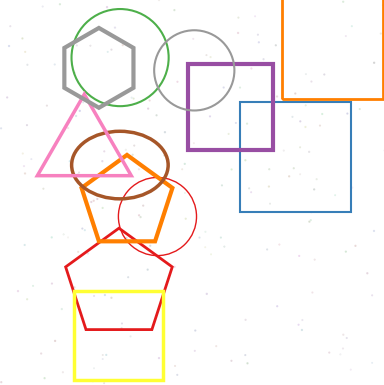[{"shape": "pentagon", "thickness": 2, "radius": 0.73, "center": [0.309, 0.262]}, {"shape": "circle", "thickness": 1, "radius": 0.51, "center": [0.409, 0.438]}, {"shape": "square", "thickness": 1.5, "radius": 0.72, "center": [0.768, 0.593]}, {"shape": "circle", "thickness": 1.5, "radius": 0.63, "center": [0.312, 0.85]}, {"shape": "square", "thickness": 3, "radius": 0.56, "center": [0.599, 0.723]}, {"shape": "pentagon", "thickness": 3, "radius": 0.62, "center": [0.33, 0.474]}, {"shape": "square", "thickness": 2, "radius": 0.65, "center": [0.865, 0.873]}, {"shape": "square", "thickness": 2.5, "radius": 0.58, "center": [0.308, 0.129]}, {"shape": "oval", "thickness": 2.5, "radius": 0.63, "center": [0.311, 0.571]}, {"shape": "triangle", "thickness": 2.5, "radius": 0.7, "center": [0.219, 0.614]}, {"shape": "hexagon", "thickness": 3, "radius": 0.52, "center": [0.257, 0.824]}, {"shape": "circle", "thickness": 1.5, "radius": 0.52, "center": [0.505, 0.817]}]